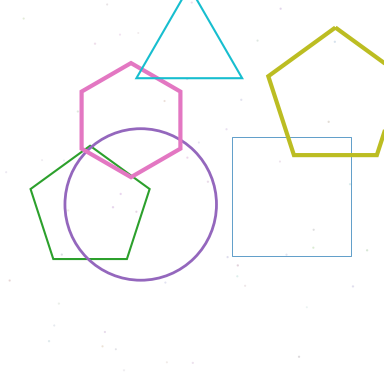[{"shape": "square", "thickness": 0.5, "radius": 0.77, "center": [0.757, 0.49]}, {"shape": "pentagon", "thickness": 1.5, "radius": 0.81, "center": [0.234, 0.459]}, {"shape": "circle", "thickness": 2, "radius": 0.98, "center": [0.365, 0.469]}, {"shape": "hexagon", "thickness": 3, "radius": 0.74, "center": [0.34, 0.688]}, {"shape": "pentagon", "thickness": 3, "radius": 0.92, "center": [0.871, 0.745]}, {"shape": "triangle", "thickness": 1.5, "radius": 0.79, "center": [0.492, 0.876]}]